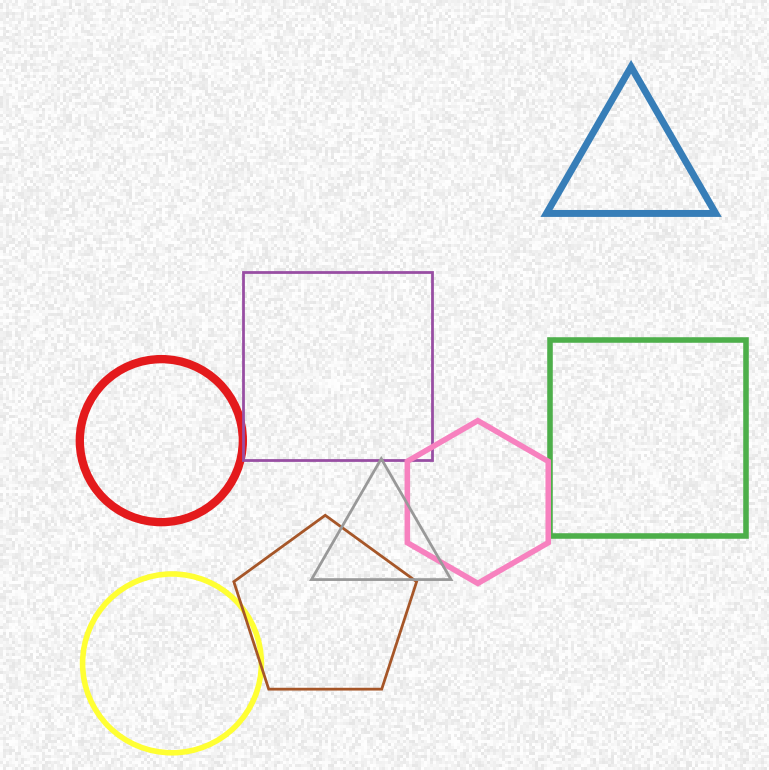[{"shape": "circle", "thickness": 3, "radius": 0.53, "center": [0.209, 0.428]}, {"shape": "triangle", "thickness": 2.5, "radius": 0.63, "center": [0.82, 0.786]}, {"shape": "square", "thickness": 2, "radius": 0.64, "center": [0.842, 0.432]}, {"shape": "square", "thickness": 1, "radius": 0.61, "center": [0.438, 0.525]}, {"shape": "circle", "thickness": 2, "radius": 0.58, "center": [0.223, 0.138]}, {"shape": "pentagon", "thickness": 1, "radius": 0.62, "center": [0.422, 0.206]}, {"shape": "hexagon", "thickness": 2, "radius": 0.53, "center": [0.621, 0.348]}, {"shape": "triangle", "thickness": 1, "radius": 0.52, "center": [0.495, 0.3]}]